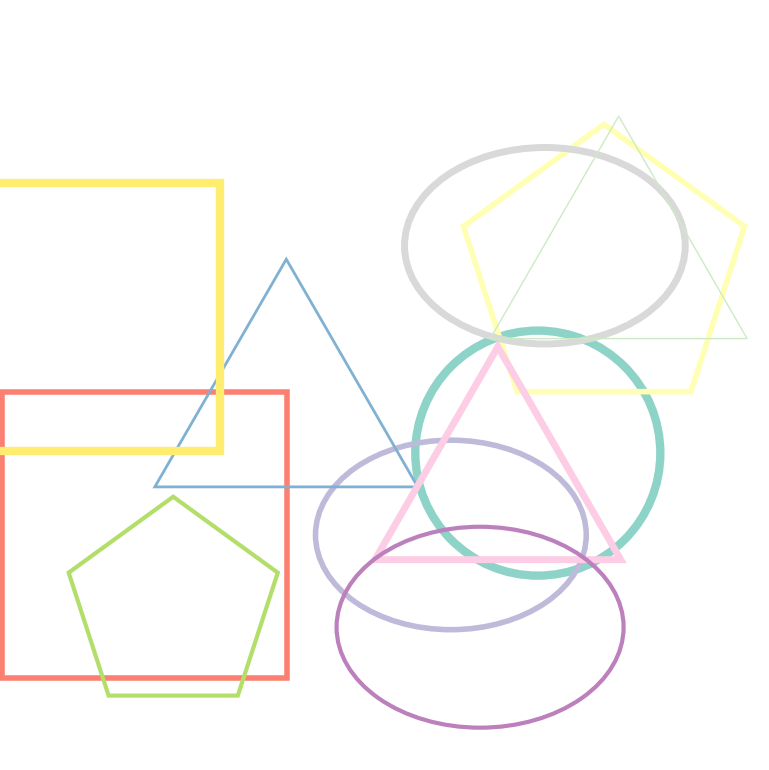[{"shape": "circle", "thickness": 3, "radius": 0.8, "center": [0.698, 0.412]}, {"shape": "pentagon", "thickness": 2, "radius": 0.96, "center": [0.784, 0.647]}, {"shape": "oval", "thickness": 2, "radius": 0.88, "center": [0.586, 0.305]}, {"shape": "square", "thickness": 2, "radius": 0.93, "center": [0.188, 0.305]}, {"shape": "triangle", "thickness": 1, "radius": 0.99, "center": [0.372, 0.466]}, {"shape": "pentagon", "thickness": 1.5, "radius": 0.71, "center": [0.225, 0.212]}, {"shape": "triangle", "thickness": 2.5, "radius": 0.92, "center": [0.647, 0.365]}, {"shape": "oval", "thickness": 2.5, "radius": 0.91, "center": [0.708, 0.681]}, {"shape": "oval", "thickness": 1.5, "radius": 0.93, "center": [0.623, 0.185]}, {"shape": "triangle", "thickness": 0.5, "radius": 0.96, "center": [0.804, 0.657]}, {"shape": "square", "thickness": 3, "radius": 0.87, "center": [0.112, 0.588]}]